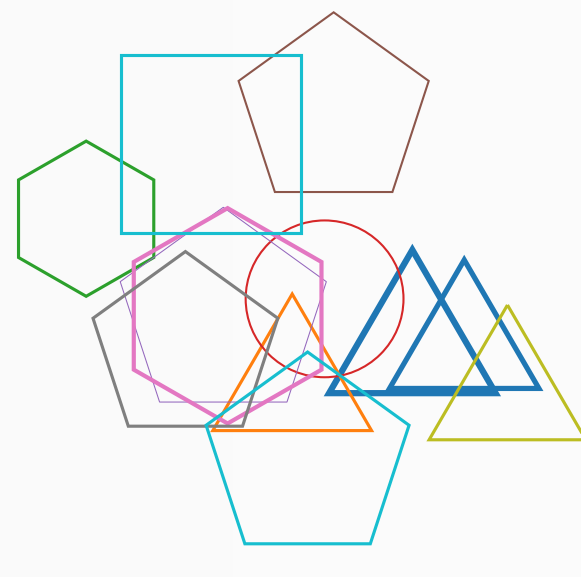[{"shape": "triangle", "thickness": 2.5, "radius": 0.74, "center": [0.799, 0.401]}, {"shape": "triangle", "thickness": 3, "radius": 0.83, "center": [0.709, 0.401]}, {"shape": "triangle", "thickness": 1.5, "radius": 0.79, "center": [0.503, 0.332]}, {"shape": "hexagon", "thickness": 1.5, "radius": 0.67, "center": [0.148, 0.62]}, {"shape": "circle", "thickness": 1, "radius": 0.68, "center": [0.558, 0.482]}, {"shape": "pentagon", "thickness": 0.5, "radius": 0.93, "center": [0.384, 0.454]}, {"shape": "pentagon", "thickness": 1, "radius": 0.86, "center": [0.574, 0.806]}, {"shape": "hexagon", "thickness": 2, "radius": 0.93, "center": [0.392, 0.452]}, {"shape": "pentagon", "thickness": 1.5, "radius": 0.84, "center": [0.319, 0.396]}, {"shape": "triangle", "thickness": 1.5, "radius": 0.78, "center": [0.873, 0.315]}, {"shape": "square", "thickness": 1.5, "radius": 0.77, "center": [0.363, 0.75]}, {"shape": "pentagon", "thickness": 1.5, "radius": 0.92, "center": [0.529, 0.206]}]